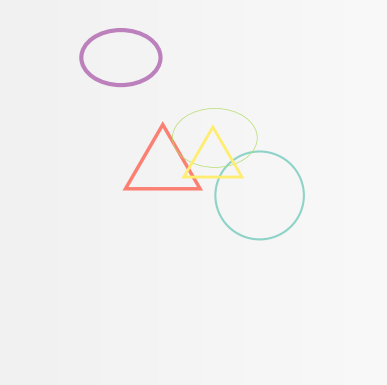[{"shape": "circle", "thickness": 1.5, "radius": 0.57, "center": [0.67, 0.492]}, {"shape": "triangle", "thickness": 2.5, "radius": 0.56, "center": [0.42, 0.565]}, {"shape": "oval", "thickness": 0.5, "radius": 0.55, "center": [0.554, 0.642]}, {"shape": "oval", "thickness": 3, "radius": 0.51, "center": [0.312, 0.85]}, {"shape": "triangle", "thickness": 2, "radius": 0.43, "center": [0.549, 0.583]}]